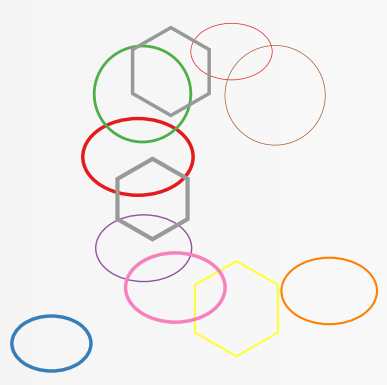[{"shape": "oval", "thickness": 0.5, "radius": 0.53, "center": [0.597, 0.866]}, {"shape": "oval", "thickness": 2.5, "radius": 0.71, "center": [0.356, 0.592]}, {"shape": "oval", "thickness": 2.5, "radius": 0.51, "center": [0.133, 0.108]}, {"shape": "circle", "thickness": 2, "radius": 0.62, "center": [0.368, 0.756]}, {"shape": "oval", "thickness": 1, "radius": 0.62, "center": [0.371, 0.355]}, {"shape": "oval", "thickness": 1.5, "radius": 0.62, "center": [0.85, 0.244]}, {"shape": "hexagon", "thickness": 1.5, "radius": 0.62, "center": [0.61, 0.198]}, {"shape": "circle", "thickness": 0.5, "radius": 0.65, "center": [0.71, 0.752]}, {"shape": "oval", "thickness": 2.5, "radius": 0.64, "center": [0.452, 0.253]}, {"shape": "hexagon", "thickness": 2.5, "radius": 0.57, "center": [0.441, 0.814]}, {"shape": "hexagon", "thickness": 3, "radius": 0.52, "center": [0.394, 0.483]}]